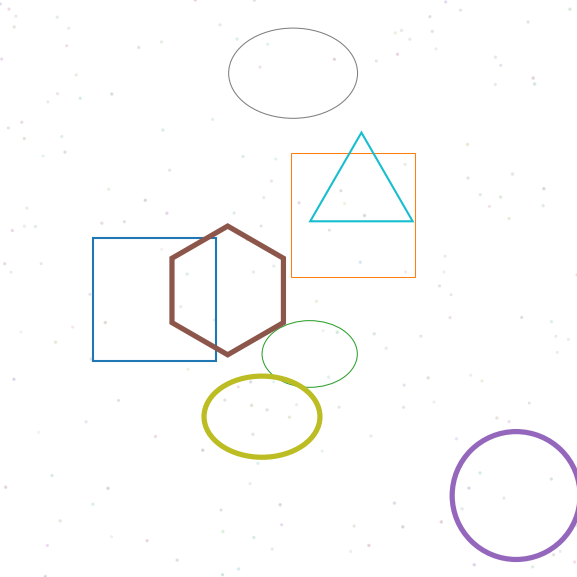[{"shape": "square", "thickness": 1, "radius": 0.53, "center": [0.267, 0.48]}, {"shape": "square", "thickness": 0.5, "radius": 0.54, "center": [0.612, 0.627]}, {"shape": "oval", "thickness": 0.5, "radius": 0.41, "center": [0.536, 0.386]}, {"shape": "circle", "thickness": 2.5, "radius": 0.55, "center": [0.894, 0.141]}, {"shape": "hexagon", "thickness": 2.5, "radius": 0.56, "center": [0.394, 0.496]}, {"shape": "oval", "thickness": 0.5, "radius": 0.56, "center": [0.508, 0.872]}, {"shape": "oval", "thickness": 2.5, "radius": 0.5, "center": [0.454, 0.278]}, {"shape": "triangle", "thickness": 1, "radius": 0.51, "center": [0.626, 0.667]}]